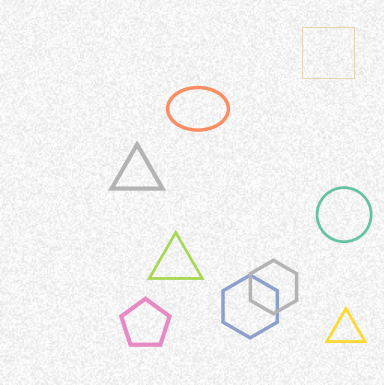[{"shape": "circle", "thickness": 2, "radius": 0.35, "center": [0.894, 0.442]}, {"shape": "oval", "thickness": 2.5, "radius": 0.39, "center": [0.514, 0.717]}, {"shape": "hexagon", "thickness": 2.5, "radius": 0.41, "center": [0.65, 0.204]}, {"shape": "pentagon", "thickness": 3, "radius": 0.33, "center": [0.378, 0.158]}, {"shape": "triangle", "thickness": 2, "radius": 0.4, "center": [0.457, 0.316]}, {"shape": "triangle", "thickness": 2, "radius": 0.29, "center": [0.898, 0.141]}, {"shape": "square", "thickness": 0.5, "radius": 0.34, "center": [0.853, 0.864]}, {"shape": "hexagon", "thickness": 2.5, "radius": 0.35, "center": [0.71, 0.255]}, {"shape": "triangle", "thickness": 3, "radius": 0.38, "center": [0.356, 0.548]}]